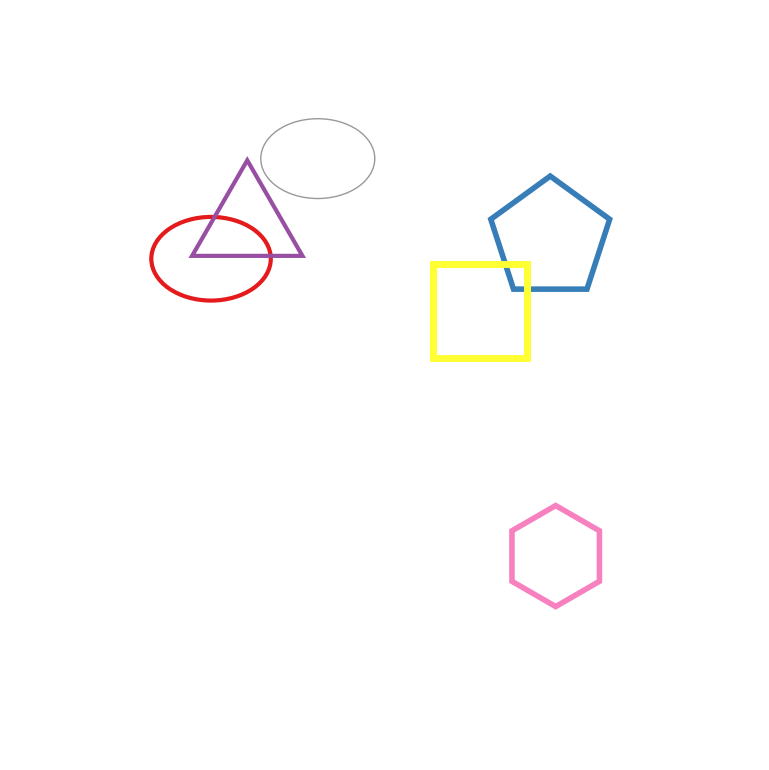[{"shape": "oval", "thickness": 1.5, "radius": 0.39, "center": [0.274, 0.664]}, {"shape": "pentagon", "thickness": 2, "radius": 0.41, "center": [0.715, 0.69]}, {"shape": "triangle", "thickness": 1.5, "radius": 0.41, "center": [0.321, 0.709]}, {"shape": "square", "thickness": 2.5, "radius": 0.3, "center": [0.624, 0.596]}, {"shape": "hexagon", "thickness": 2, "radius": 0.33, "center": [0.722, 0.278]}, {"shape": "oval", "thickness": 0.5, "radius": 0.37, "center": [0.413, 0.794]}]